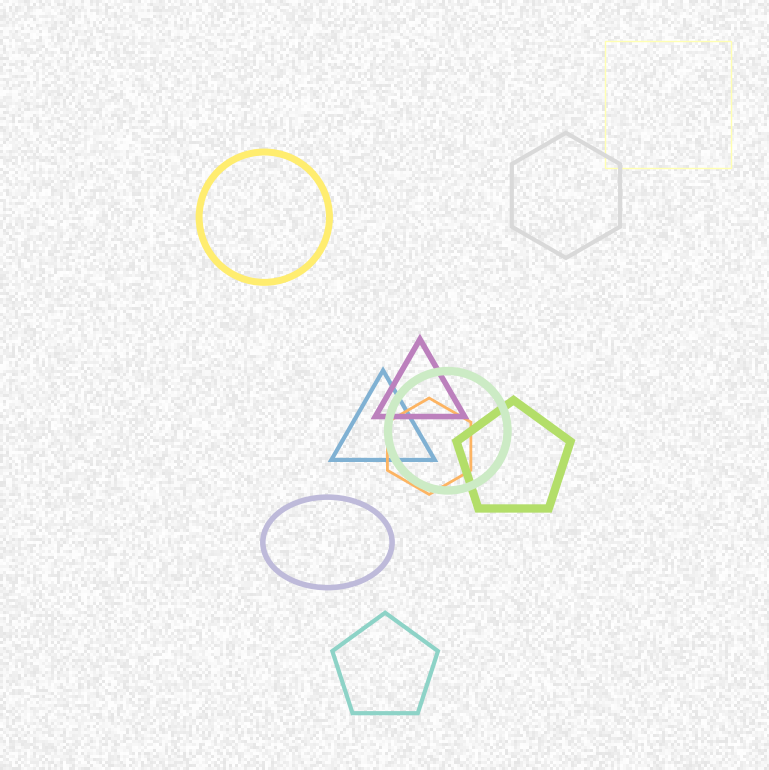[{"shape": "pentagon", "thickness": 1.5, "radius": 0.36, "center": [0.5, 0.132]}, {"shape": "square", "thickness": 0.5, "radius": 0.41, "center": [0.867, 0.864]}, {"shape": "oval", "thickness": 2, "radius": 0.42, "center": [0.425, 0.296]}, {"shape": "triangle", "thickness": 1.5, "radius": 0.39, "center": [0.497, 0.441]}, {"shape": "hexagon", "thickness": 1, "radius": 0.31, "center": [0.557, 0.42]}, {"shape": "pentagon", "thickness": 3, "radius": 0.39, "center": [0.667, 0.403]}, {"shape": "hexagon", "thickness": 1.5, "radius": 0.41, "center": [0.735, 0.746]}, {"shape": "triangle", "thickness": 2, "radius": 0.33, "center": [0.545, 0.493]}, {"shape": "circle", "thickness": 3, "radius": 0.39, "center": [0.582, 0.441]}, {"shape": "circle", "thickness": 2.5, "radius": 0.42, "center": [0.343, 0.718]}]